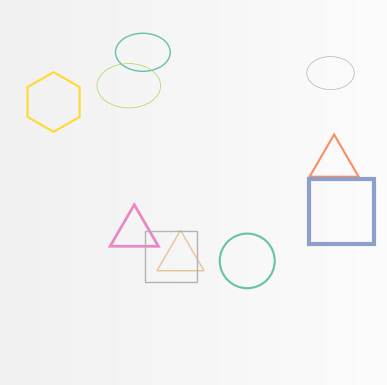[{"shape": "circle", "thickness": 1.5, "radius": 0.35, "center": [0.638, 0.322]}, {"shape": "oval", "thickness": 1, "radius": 0.35, "center": [0.369, 0.864]}, {"shape": "triangle", "thickness": 1.5, "radius": 0.37, "center": [0.862, 0.578]}, {"shape": "square", "thickness": 3, "radius": 0.42, "center": [0.881, 0.451]}, {"shape": "triangle", "thickness": 2, "radius": 0.36, "center": [0.346, 0.396]}, {"shape": "oval", "thickness": 0.5, "radius": 0.41, "center": [0.332, 0.777]}, {"shape": "hexagon", "thickness": 1.5, "radius": 0.39, "center": [0.138, 0.735]}, {"shape": "triangle", "thickness": 1, "radius": 0.35, "center": [0.466, 0.332]}, {"shape": "square", "thickness": 1, "radius": 0.33, "center": [0.442, 0.334]}, {"shape": "oval", "thickness": 0.5, "radius": 0.31, "center": [0.853, 0.81]}]